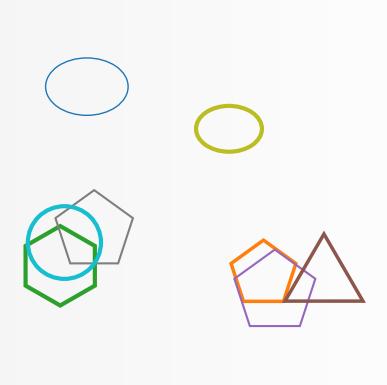[{"shape": "oval", "thickness": 1, "radius": 0.53, "center": [0.224, 0.775]}, {"shape": "pentagon", "thickness": 2.5, "radius": 0.44, "center": [0.68, 0.288]}, {"shape": "hexagon", "thickness": 3, "radius": 0.52, "center": [0.155, 0.31]}, {"shape": "pentagon", "thickness": 1.5, "radius": 0.55, "center": [0.709, 0.242]}, {"shape": "triangle", "thickness": 2.5, "radius": 0.58, "center": [0.836, 0.276]}, {"shape": "pentagon", "thickness": 1.5, "radius": 0.53, "center": [0.243, 0.401]}, {"shape": "oval", "thickness": 3, "radius": 0.43, "center": [0.591, 0.665]}, {"shape": "circle", "thickness": 3, "radius": 0.47, "center": [0.166, 0.37]}]